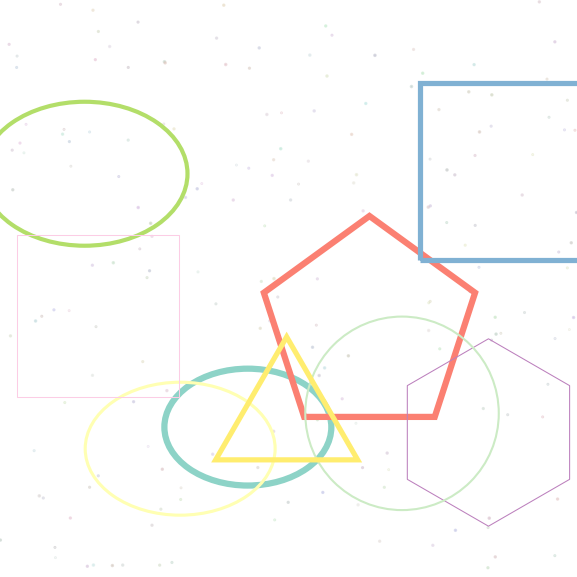[{"shape": "oval", "thickness": 3, "radius": 0.72, "center": [0.429, 0.26]}, {"shape": "oval", "thickness": 1.5, "radius": 0.82, "center": [0.312, 0.222]}, {"shape": "pentagon", "thickness": 3, "radius": 0.96, "center": [0.64, 0.433]}, {"shape": "square", "thickness": 2.5, "radius": 0.77, "center": [0.88, 0.703]}, {"shape": "oval", "thickness": 2, "radius": 0.89, "center": [0.147, 0.698]}, {"shape": "square", "thickness": 0.5, "radius": 0.7, "center": [0.17, 0.452]}, {"shape": "hexagon", "thickness": 0.5, "radius": 0.81, "center": [0.846, 0.25]}, {"shape": "circle", "thickness": 1, "radius": 0.84, "center": [0.696, 0.283]}, {"shape": "triangle", "thickness": 2.5, "radius": 0.71, "center": [0.496, 0.274]}]